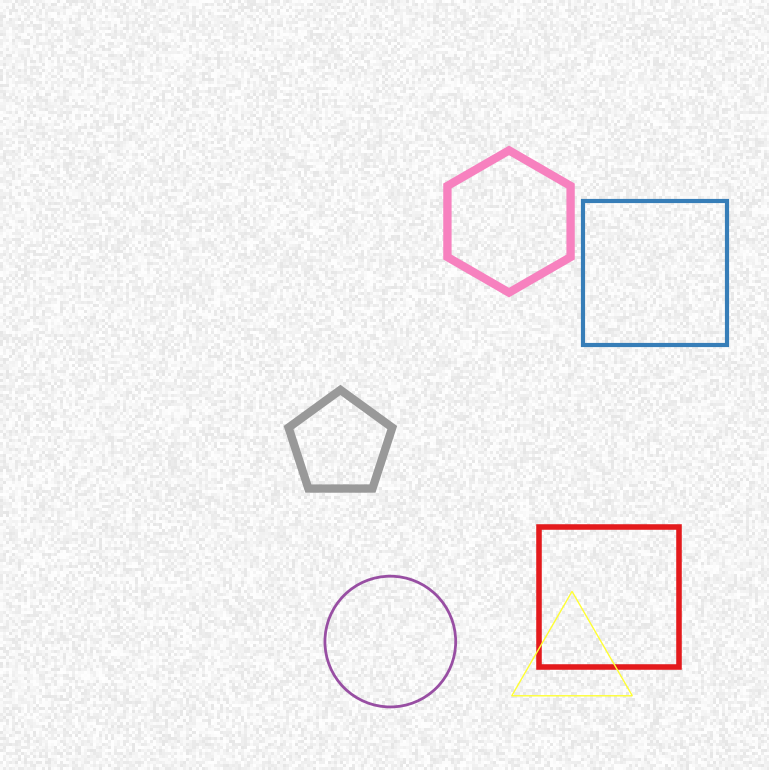[{"shape": "square", "thickness": 2, "radius": 0.46, "center": [0.791, 0.225]}, {"shape": "square", "thickness": 1.5, "radius": 0.47, "center": [0.85, 0.645]}, {"shape": "circle", "thickness": 1, "radius": 0.42, "center": [0.507, 0.167]}, {"shape": "triangle", "thickness": 0.5, "radius": 0.45, "center": [0.743, 0.142]}, {"shape": "hexagon", "thickness": 3, "radius": 0.46, "center": [0.661, 0.712]}, {"shape": "pentagon", "thickness": 3, "radius": 0.35, "center": [0.442, 0.423]}]